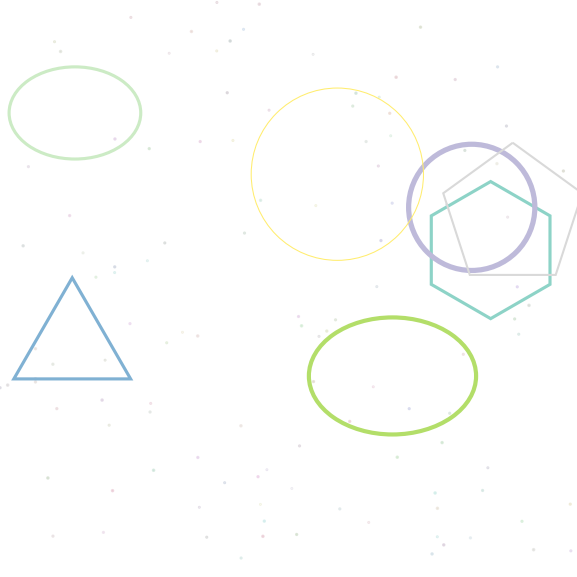[{"shape": "hexagon", "thickness": 1.5, "radius": 0.59, "center": [0.85, 0.566]}, {"shape": "circle", "thickness": 2.5, "radius": 0.55, "center": [0.817, 0.64]}, {"shape": "triangle", "thickness": 1.5, "radius": 0.58, "center": [0.125, 0.401]}, {"shape": "oval", "thickness": 2, "radius": 0.72, "center": [0.68, 0.348]}, {"shape": "pentagon", "thickness": 1, "radius": 0.63, "center": [0.888, 0.625]}, {"shape": "oval", "thickness": 1.5, "radius": 0.57, "center": [0.13, 0.804]}, {"shape": "circle", "thickness": 0.5, "radius": 0.75, "center": [0.584, 0.697]}]